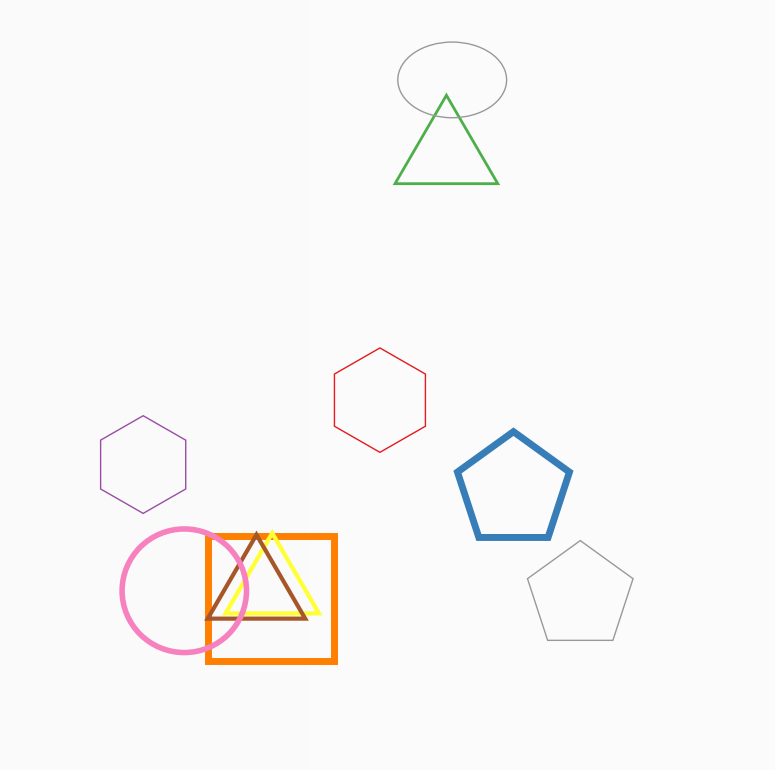[{"shape": "hexagon", "thickness": 0.5, "radius": 0.34, "center": [0.49, 0.48]}, {"shape": "pentagon", "thickness": 2.5, "radius": 0.38, "center": [0.663, 0.363]}, {"shape": "triangle", "thickness": 1, "radius": 0.38, "center": [0.576, 0.8]}, {"shape": "hexagon", "thickness": 0.5, "radius": 0.32, "center": [0.185, 0.397]}, {"shape": "square", "thickness": 2.5, "radius": 0.41, "center": [0.349, 0.223]}, {"shape": "triangle", "thickness": 1.5, "radius": 0.35, "center": [0.351, 0.238]}, {"shape": "triangle", "thickness": 1.5, "radius": 0.36, "center": [0.331, 0.233]}, {"shape": "circle", "thickness": 2, "radius": 0.4, "center": [0.238, 0.233]}, {"shape": "oval", "thickness": 0.5, "radius": 0.35, "center": [0.583, 0.896]}, {"shape": "pentagon", "thickness": 0.5, "radius": 0.36, "center": [0.749, 0.226]}]